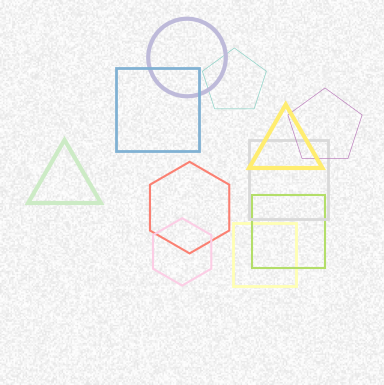[{"shape": "pentagon", "thickness": 0.5, "radius": 0.44, "center": [0.609, 0.788]}, {"shape": "square", "thickness": 2, "radius": 0.41, "center": [0.688, 0.338]}, {"shape": "circle", "thickness": 3, "radius": 0.5, "center": [0.486, 0.851]}, {"shape": "hexagon", "thickness": 1.5, "radius": 0.59, "center": [0.492, 0.461]}, {"shape": "square", "thickness": 2, "radius": 0.54, "center": [0.408, 0.716]}, {"shape": "square", "thickness": 1.5, "radius": 0.47, "center": [0.75, 0.398]}, {"shape": "hexagon", "thickness": 1.5, "radius": 0.44, "center": [0.473, 0.346]}, {"shape": "square", "thickness": 2, "radius": 0.51, "center": [0.75, 0.533]}, {"shape": "pentagon", "thickness": 0.5, "radius": 0.51, "center": [0.844, 0.67]}, {"shape": "triangle", "thickness": 3, "radius": 0.55, "center": [0.168, 0.527]}, {"shape": "triangle", "thickness": 3, "radius": 0.55, "center": [0.742, 0.619]}]